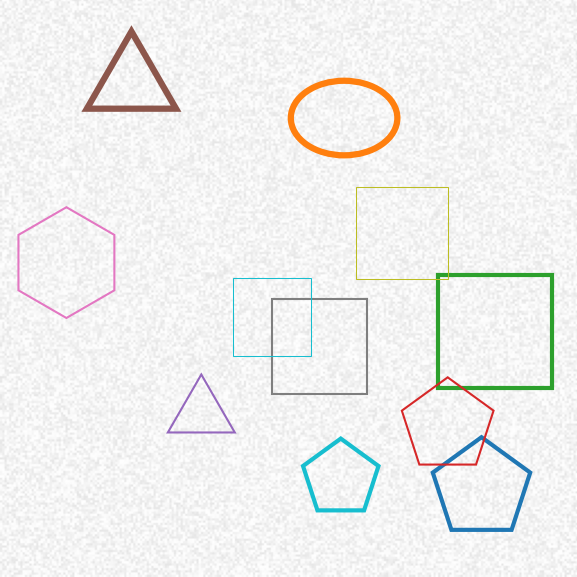[{"shape": "pentagon", "thickness": 2, "radius": 0.44, "center": [0.834, 0.153]}, {"shape": "oval", "thickness": 3, "radius": 0.46, "center": [0.596, 0.795]}, {"shape": "square", "thickness": 2, "radius": 0.49, "center": [0.857, 0.425]}, {"shape": "pentagon", "thickness": 1, "radius": 0.42, "center": [0.775, 0.262]}, {"shape": "triangle", "thickness": 1, "radius": 0.33, "center": [0.349, 0.284]}, {"shape": "triangle", "thickness": 3, "radius": 0.45, "center": [0.228, 0.855]}, {"shape": "hexagon", "thickness": 1, "radius": 0.48, "center": [0.115, 0.544]}, {"shape": "square", "thickness": 1, "radius": 0.41, "center": [0.553, 0.399]}, {"shape": "square", "thickness": 0.5, "radius": 0.4, "center": [0.696, 0.596]}, {"shape": "square", "thickness": 0.5, "radius": 0.34, "center": [0.471, 0.45]}, {"shape": "pentagon", "thickness": 2, "radius": 0.34, "center": [0.59, 0.171]}]